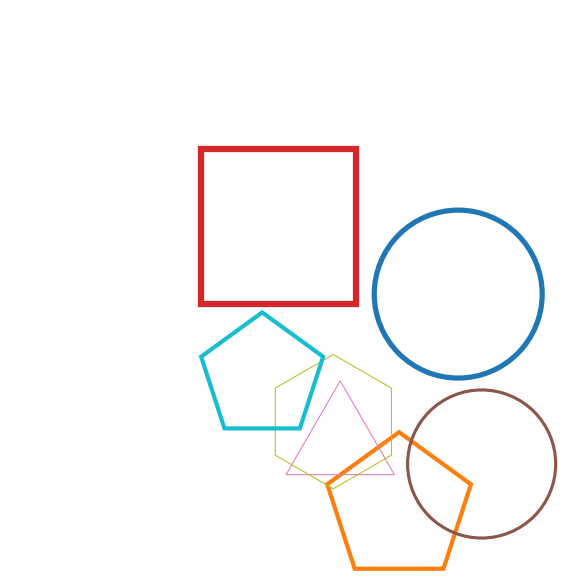[{"shape": "circle", "thickness": 2.5, "radius": 0.73, "center": [0.793, 0.49]}, {"shape": "pentagon", "thickness": 2, "radius": 0.65, "center": [0.691, 0.12]}, {"shape": "square", "thickness": 3, "radius": 0.67, "center": [0.482, 0.608]}, {"shape": "circle", "thickness": 1.5, "radius": 0.64, "center": [0.834, 0.196]}, {"shape": "triangle", "thickness": 0.5, "radius": 0.54, "center": [0.589, 0.231]}, {"shape": "hexagon", "thickness": 0.5, "radius": 0.58, "center": [0.577, 0.269]}, {"shape": "pentagon", "thickness": 2, "radius": 0.56, "center": [0.454, 0.347]}]